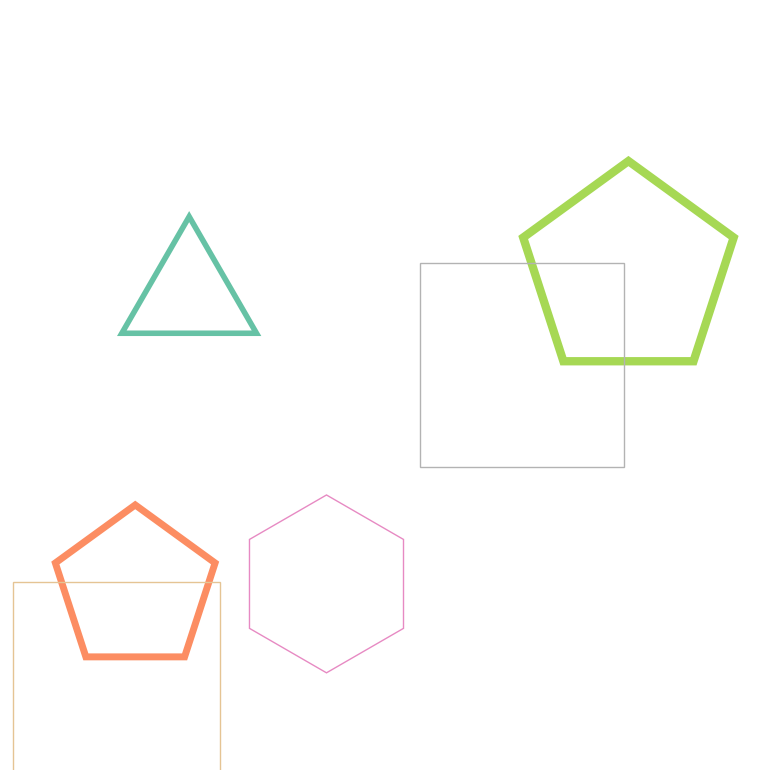[{"shape": "triangle", "thickness": 2, "radius": 0.5, "center": [0.246, 0.618]}, {"shape": "pentagon", "thickness": 2.5, "radius": 0.55, "center": [0.176, 0.235]}, {"shape": "hexagon", "thickness": 0.5, "radius": 0.58, "center": [0.424, 0.242]}, {"shape": "pentagon", "thickness": 3, "radius": 0.72, "center": [0.816, 0.647]}, {"shape": "square", "thickness": 0.5, "radius": 0.67, "center": [0.151, 0.109]}, {"shape": "square", "thickness": 0.5, "radius": 0.66, "center": [0.678, 0.526]}]